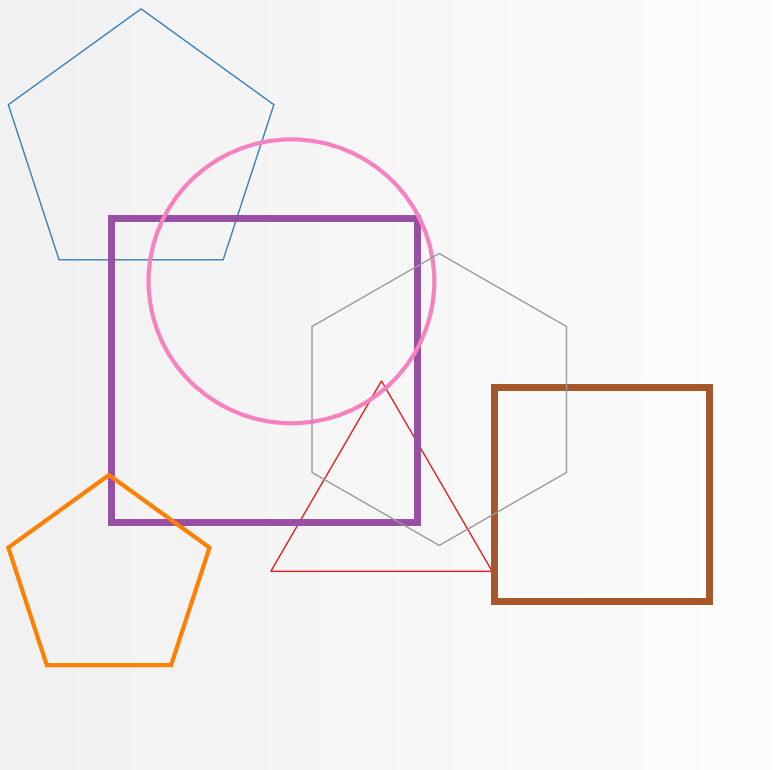[{"shape": "triangle", "thickness": 0.5, "radius": 0.82, "center": [0.492, 0.34]}, {"shape": "pentagon", "thickness": 0.5, "radius": 0.9, "center": [0.182, 0.808]}, {"shape": "square", "thickness": 2.5, "radius": 0.99, "center": [0.34, 0.519]}, {"shape": "pentagon", "thickness": 1.5, "radius": 0.68, "center": [0.141, 0.247]}, {"shape": "square", "thickness": 2.5, "radius": 0.69, "center": [0.776, 0.359]}, {"shape": "circle", "thickness": 1.5, "radius": 0.92, "center": [0.376, 0.635]}, {"shape": "hexagon", "thickness": 0.5, "radius": 0.95, "center": [0.567, 0.481]}]